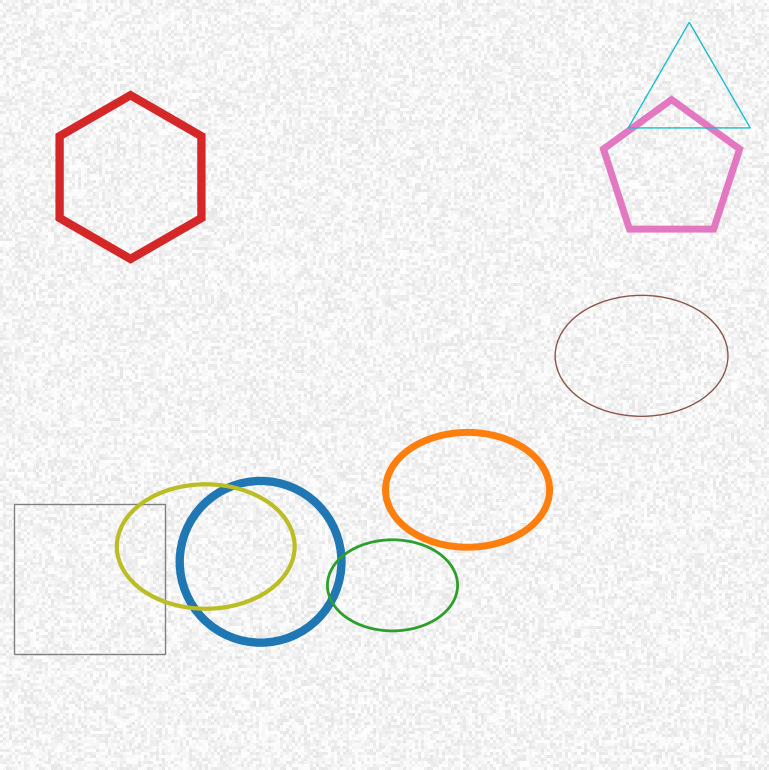[{"shape": "circle", "thickness": 3, "radius": 0.53, "center": [0.338, 0.27]}, {"shape": "oval", "thickness": 2.5, "radius": 0.53, "center": [0.607, 0.364]}, {"shape": "oval", "thickness": 1, "radius": 0.42, "center": [0.51, 0.24]}, {"shape": "hexagon", "thickness": 3, "radius": 0.53, "center": [0.169, 0.77]}, {"shape": "oval", "thickness": 0.5, "radius": 0.56, "center": [0.833, 0.538]}, {"shape": "pentagon", "thickness": 2.5, "radius": 0.46, "center": [0.872, 0.778]}, {"shape": "square", "thickness": 0.5, "radius": 0.49, "center": [0.116, 0.248]}, {"shape": "oval", "thickness": 1.5, "radius": 0.58, "center": [0.267, 0.29]}, {"shape": "triangle", "thickness": 0.5, "radius": 0.46, "center": [0.895, 0.88]}]